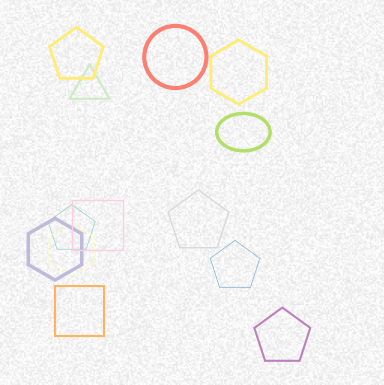[{"shape": "pentagon", "thickness": 0.5, "radius": 0.32, "center": [0.186, 0.405]}, {"shape": "hexagon", "thickness": 0.5, "radius": 0.34, "center": [0.186, 0.351]}, {"shape": "hexagon", "thickness": 2.5, "radius": 0.4, "center": [0.143, 0.353]}, {"shape": "circle", "thickness": 3, "radius": 0.4, "center": [0.456, 0.852]}, {"shape": "pentagon", "thickness": 0.5, "radius": 0.34, "center": [0.61, 0.308]}, {"shape": "square", "thickness": 1.5, "radius": 0.32, "center": [0.206, 0.192]}, {"shape": "oval", "thickness": 2.5, "radius": 0.35, "center": [0.632, 0.657]}, {"shape": "square", "thickness": 1, "radius": 0.33, "center": [0.253, 0.416]}, {"shape": "pentagon", "thickness": 1, "radius": 0.41, "center": [0.515, 0.424]}, {"shape": "pentagon", "thickness": 1.5, "radius": 0.38, "center": [0.733, 0.125]}, {"shape": "triangle", "thickness": 1.5, "radius": 0.3, "center": [0.233, 0.773]}, {"shape": "hexagon", "thickness": 2, "radius": 0.42, "center": [0.62, 0.813]}, {"shape": "pentagon", "thickness": 2, "radius": 0.37, "center": [0.199, 0.856]}]